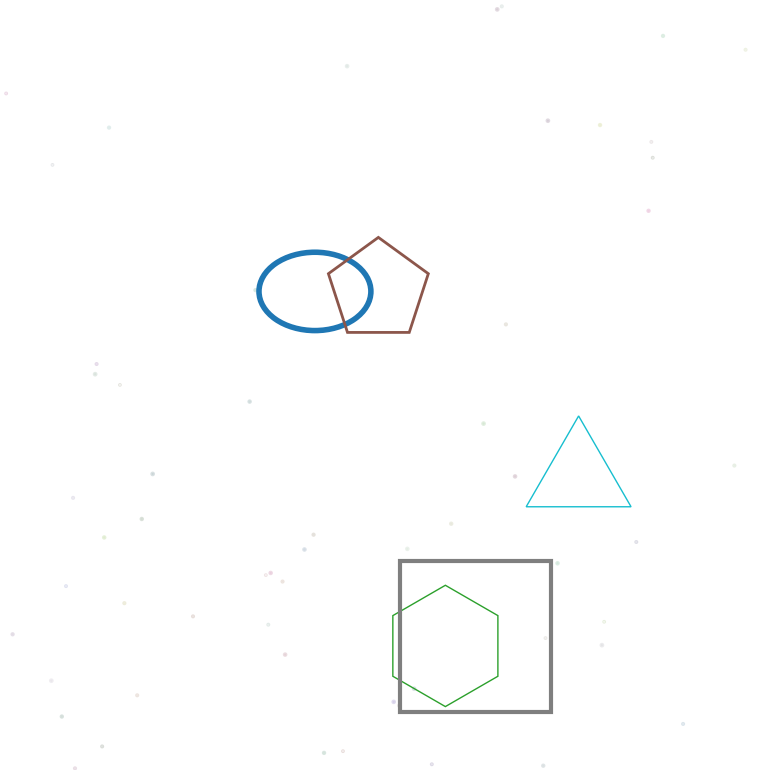[{"shape": "oval", "thickness": 2, "radius": 0.36, "center": [0.409, 0.622]}, {"shape": "hexagon", "thickness": 0.5, "radius": 0.39, "center": [0.578, 0.161]}, {"shape": "pentagon", "thickness": 1, "radius": 0.34, "center": [0.491, 0.623]}, {"shape": "square", "thickness": 1.5, "radius": 0.49, "center": [0.617, 0.173]}, {"shape": "triangle", "thickness": 0.5, "radius": 0.39, "center": [0.751, 0.381]}]